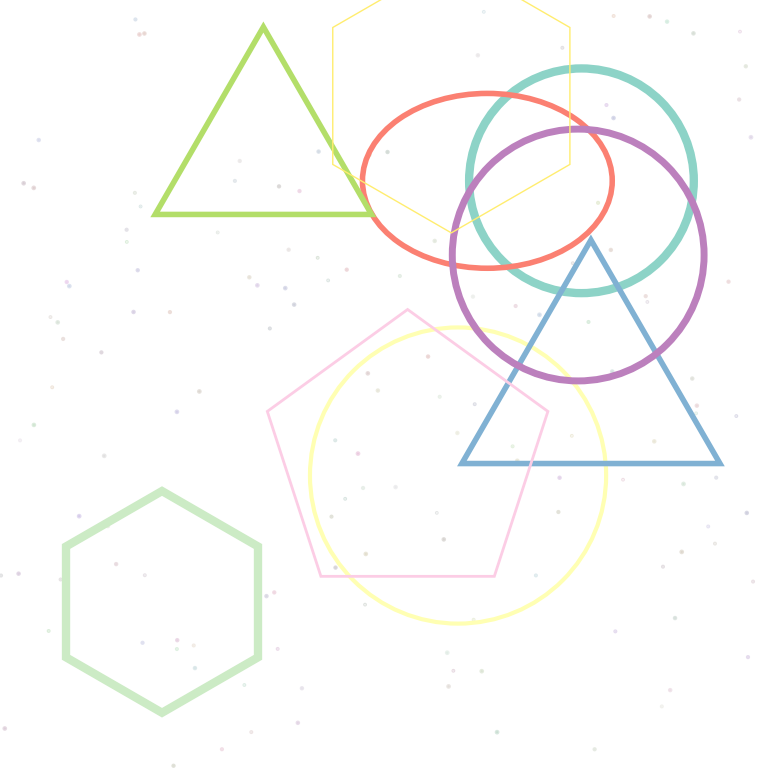[{"shape": "circle", "thickness": 3, "radius": 0.73, "center": [0.755, 0.765]}, {"shape": "circle", "thickness": 1.5, "radius": 0.96, "center": [0.595, 0.382]}, {"shape": "oval", "thickness": 2, "radius": 0.81, "center": [0.633, 0.765]}, {"shape": "triangle", "thickness": 2, "radius": 0.97, "center": [0.767, 0.495]}, {"shape": "triangle", "thickness": 2, "radius": 0.81, "center": [0.342, 0.803]}, {"shape": "pentagon", "thickness": 1, "radius": 0.96, "center": [0.529, 0.406]}, {"shape": "circle", "thickness": 2.5, "radius": 0.82, "center": [0.751, 0.669]}, {"shape": "hexagon", "thickness": 3, "radius": 0.72, "center": [0.21, 0.218]}, {"shape": "hexagon", "thickness": 0.5, "radius": 0.89, "center": [0.586, 0.875]}]